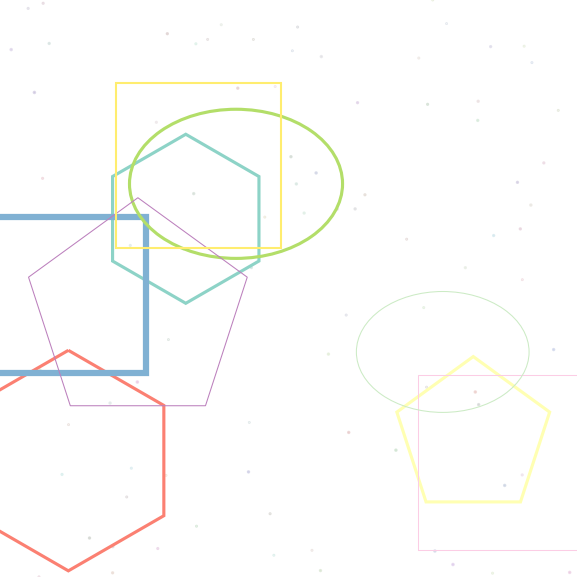[{"shape": "hexagon", "thickness": 1.5, "radius": 0.73, "center": [0.322, 0.62]}, {"shape": "pentagon", "thickness": 1.5, "radius": 0.7, "center": [0.819, 0.243]}, {"shape": "hexagon", "thickness": 1.5, "radius": 0.95, "center": [0.118, 0.202]}, {"shape": "square", "thickness": 3, "radius": 0.68, "center": [0.117, 0.488]}, {"shape": "oval", "thickness": 1.5, "radius": 0.92, "center": [0.409, 0.681]}, {"shape": "square", "thickness": 0.5, "radius": 0.76, "center": [0.874, 0.198]}, {"shape": "pentagon", "thickness": 0.5, "radius": 1.0, "center": [0.239, 0.458]}, {"shape": "oval", "thickness": 0.5, "radius": 0.75, "center": [0.767, 0.39]}, {"shape": "square", "thickness": 1, "radius": 0.72, "center": [0.344, 0.712]}]